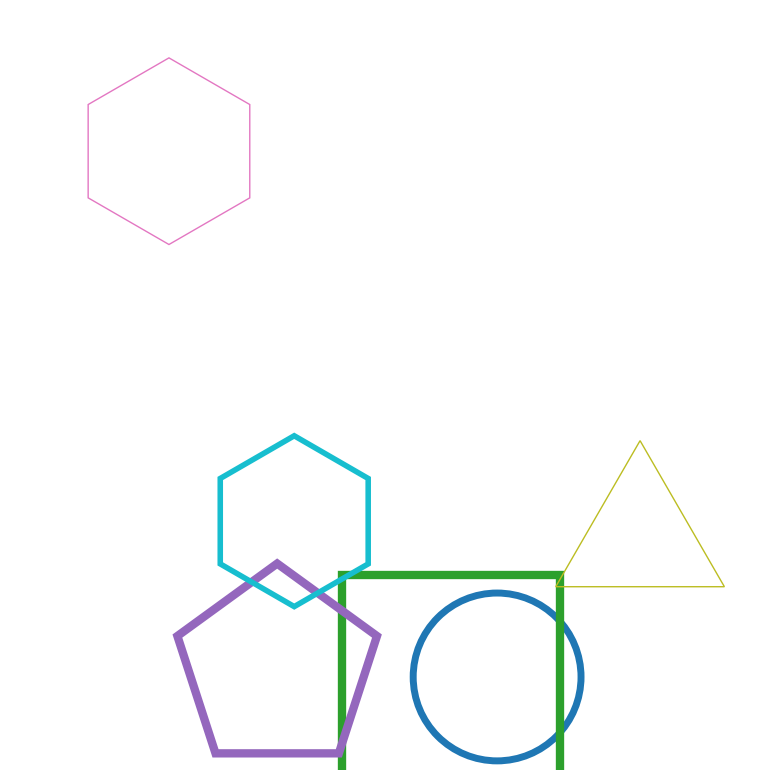[{"shape": "circle", "thickness": 2.5, "radius": 0.54, "center": [0.646, 0.121]}, {"shape": "square", "thickness": 3, "radius": 0.71, "center": [0.585, 0.111]}, {"shape": "pentagon", "thickness": 3, "radius": 0.68, "center": [0.36, 0.132]}, {"shape": "hexagon", "thickness": 0.5, "radius": 0.61, "center": [0.219, 0.804]}, {"shape": "triangle", "thickness": 0.5, "radius": 0.63, "center": [0.831, 0.301]}, {"shape": "hexagon", "thickness": 2, "radius": 0.55, "center": [0.382, 0.323]}]